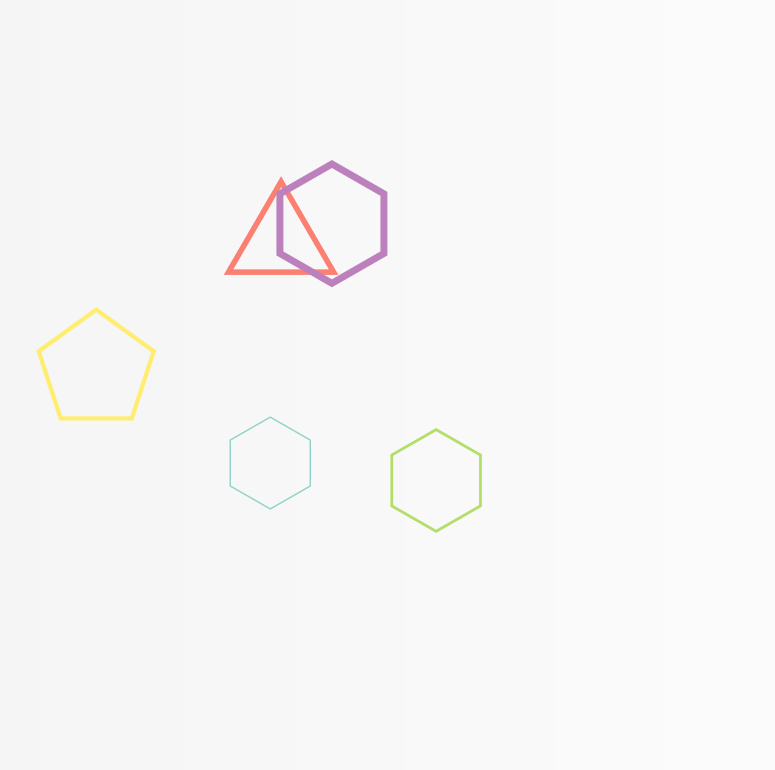[{"shape": "hexagon", "thickness": 0.5, "radius": 0.3, "center": [0.349, 0.399]}, {"shape": "triangle", "thickness": 2, "radius": 0.39, "center": [0.363, 0.686]}, {"shape": "hexagon", "thickness": 1, "radius": 0.33, "center": [0.563, 0.376]}, {"shape": "hexagon", "thickness": 2.5, "radius": 0.39, "center": [0.428, 0.71]}, {"shape": "pentagon", "thickness": 1.5, "radius": 0.39, "center": [0.124, 0.52]}]